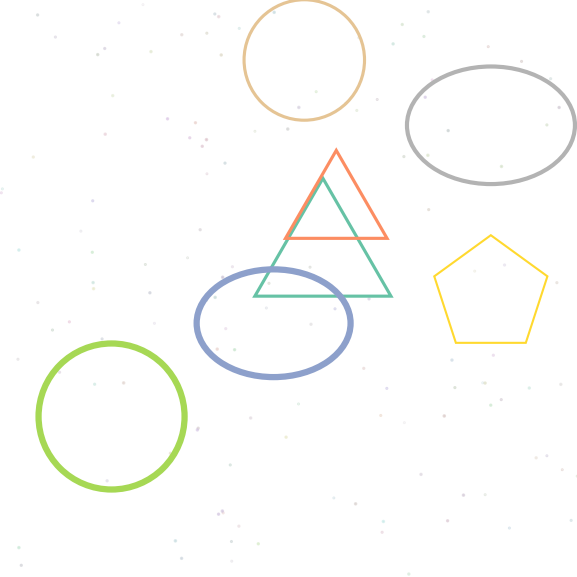[{"shape": "triangle", "thickness": 1.5, "radius": 0.68, "center": [0.559, 0.554]}, {"shape": "triangle", "thickness": 1.5, "radius": 0.51, "center": [0.582, 0.637]}, {"shape": "oval", "thickness": 3, "radius": 0.67, "center": [0.474, 0.439]}, {"shape": "circle", "thickness": 3, "radius": 0.63, "center": [0.193, 0.278]}, {"shape": "pentagon", "thickness": 1, "radius": 0.52, "center": [0.85, 0.489]}, {"shape": "circle", "thickness": 1.5, "radius": 0.52, "center": [0.527, 0.895]}, {"shape": "oval", "thickness": 2, "radius": 0.73, "center": [0.85, 0.782]}]